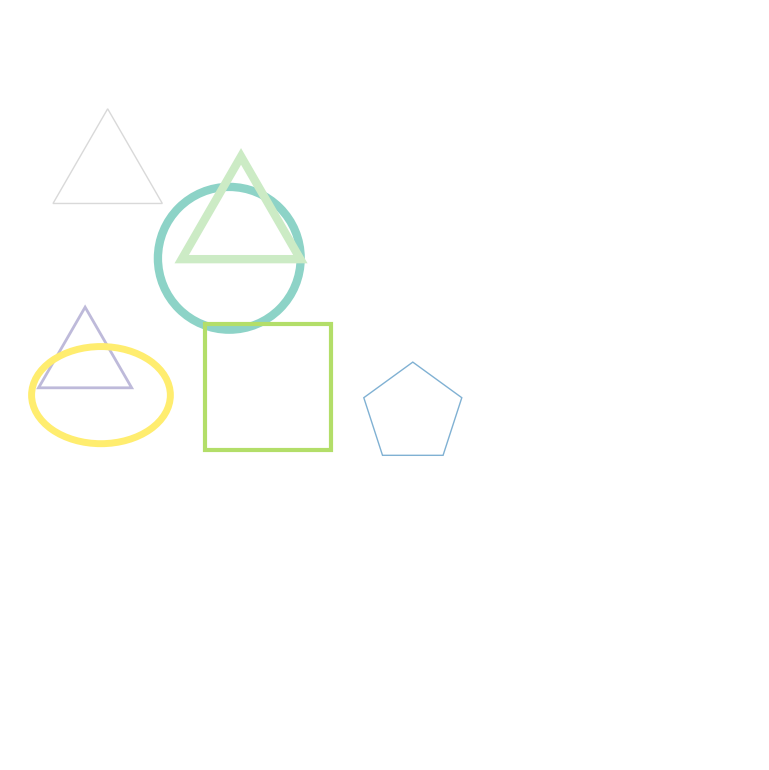[{"shape": "circle", "thickness": 3, "radius": 0.46, "center": [0.298, 0.665]}, {"shape": "triangle", "thickness": 1, "radius": 0.35, "center": [0.111, 0.531]}, {"shape": "pentagon", "thickness": 0.5, "radius": 0.33, "center": [0.536, 0.463]}, {"shape": "square", "thickness": 1.5, "radius": 0.41, "center": [0.348, 0.498]}, {"shape": "triangle", "thickness": 0.5, "radius": 0.41, "center": [0.14, 0.777]}, {"shape": "triangle", "thickness": 3, "radius": 0.44, "center": [0.313, 0.708]}, {"shape": "oval", "thickness": 2.5, "radius": 0.45, "center": [0.131, 0.487]}]